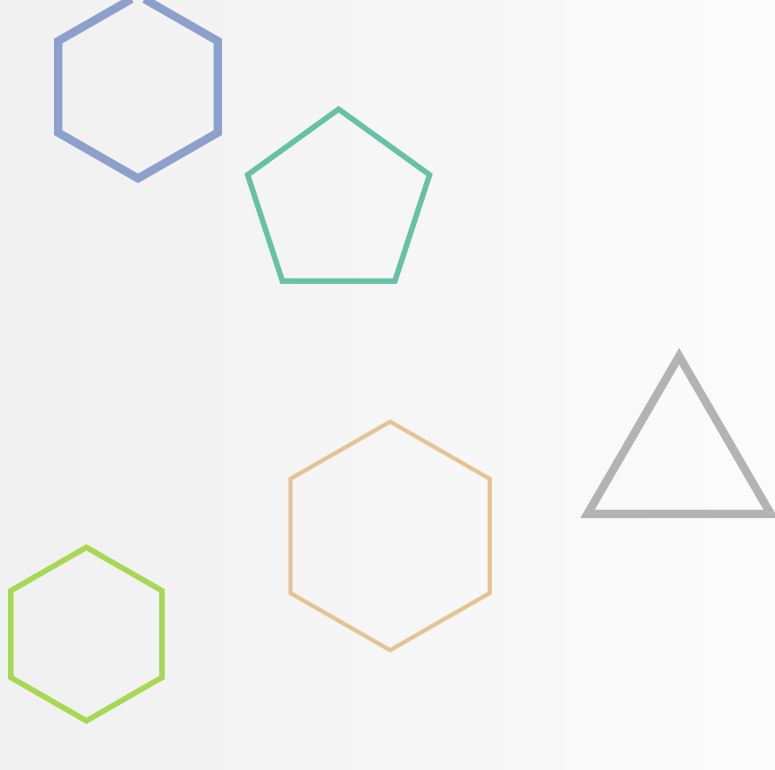[{"shape": "pentagon", "thickness": 2, "radius": 0.62, "center": [0.437, 0.735]}, {"shape": "hexagon", "thickness": 3, "radius": 0.59, "center": [0.178, 0.887]}, {"shape": "hexagon", "thickness": 2, "radius": 0.56, "center": [0.111, 0.177]}, {"shape": "hexagon", "thickness": 1.5, "radius": 0.74, "center": [0.503, 0.304]}, {"shape": "triangle", "thickness": 3, "radius": 0.68, "center": [0.876, 0.401]}]